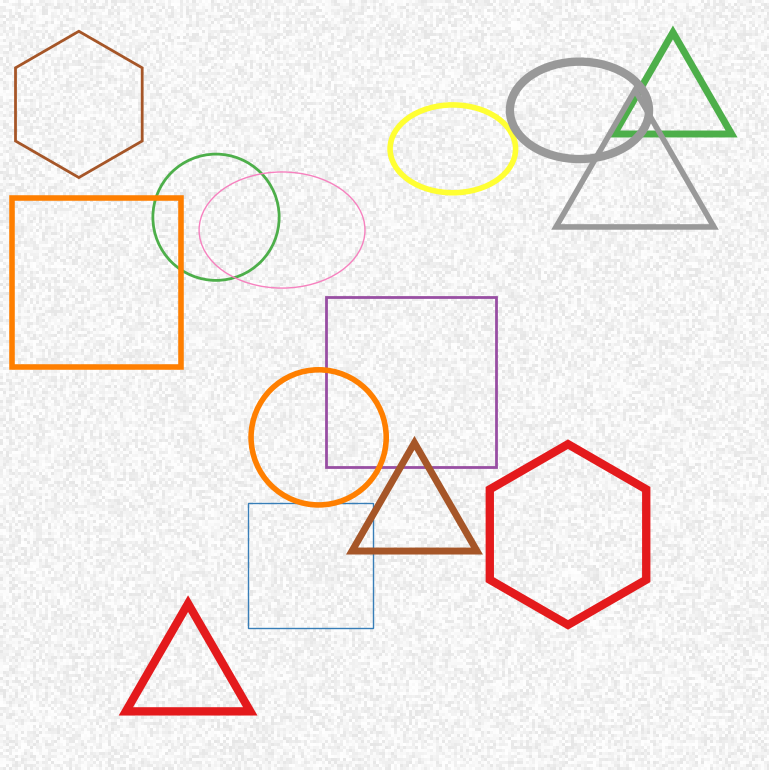[{"shape": "triangle", "thickness": 3, "radius": 0.47, "center": [0.244, 0.123]}, {"shape": "hexagon", "thickness": 3, "radius": 0.59, "center": [0.738, 0.306]}, {"shape": "square", "thickness": 0.5, "radius": 0.4, "center": [0.404, 0.266]}, {"shape": "circle", "thickness": 1, "radius": 0.41, "center": [0.281, 0.718]}, {"shape": "triangle", "thickness": 2.5, "radius": 0.44, "center": [0.874, 0.87]}, {"shape": "square", "thickness": 1, "radius": 0.55, "center": [0.534, 0.504]}, {"shape": "circle", "thickness": 2, "radius": 0.44, "center": [0.414, 0.432]}, {"shape": "square", "thickness": 2, "radius": 0.55, "center": [0.126, 0.633]}, {"shape": "oval", "thickness": 2, "radius": 0.41, "center": [0.588, 0.807]}, {"shape": "hexagon", "thickness": 1, "radius": 0.47, "center": [0.102, 0.864]}, {"shape": "triangle", "thickness": 2.5, "radius": 0.47, "center": [0.538, 0.331]}, {"shape": "oval", "thickness": 0.5, "radius": 0.54, "center": [0.366, 0.701]}, {"shape": "triangle", "thickness": 2, "radius": 0.59, "center": [0.825, 0.764]}, {"shape": "oval", "thickness": 3, "radius": 0.45, "center": [0.753, 0.857]}]